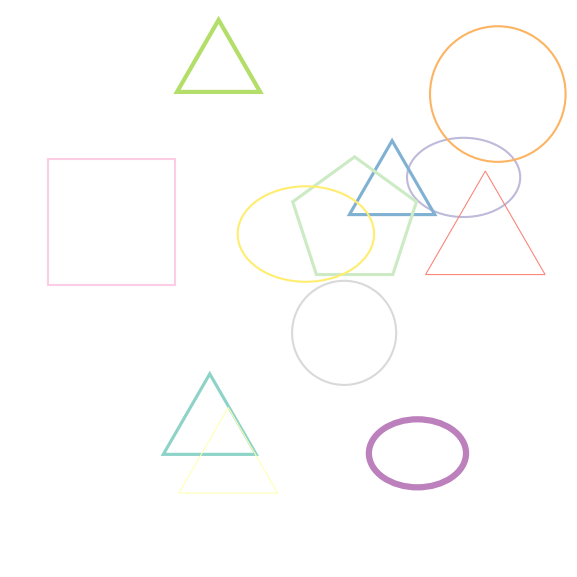[{"shape": "triangle", "thickness": 1.5, "radius": 0.46, "center": [0.363, 0.259]}, {"shape": "triangle", "thickness": 0.5, "radius": 0.49, "center": [0.395, 0.195]}, {"shape": "oval", "thickness": 1, "radius": 0.49, "center": [0.803, 0.692]}, {"shape": "triangle", "thickness": 0.5, "radius": 0.6, "center": [0.84, 0.583]}, {"shape": "triangle", "thickness": 1.5, "radius": 0.43, "center": [0.679, 0.67]}, {"shape": "circle", "thickness": 1, "radius": 0.59, "center": [0.862, 0.836]}, {"shape": "triangle", "thickness": 2, "radius": 0.42, "center": [0.379, 0.882]}, {"shape": "square", "thickness": 1, "radius": 0.55, "center": [0.193, 0.614]}, {"shape": "circle", "thickness": 1, "radius": 0.45, "center": [0.596, 0.423]}, {"shape": "oval", "thickness": 3, "radius": 0.42, "center": [0.723, 0.214]}, {"shape": "pentagon", "thickness": 1.5, "radius": 0.56, "center": [0.614, 0.615]}, {"shape": "oval", "thickness": 1, "radius": 0.59, "center": [0.53, 0.594]}]